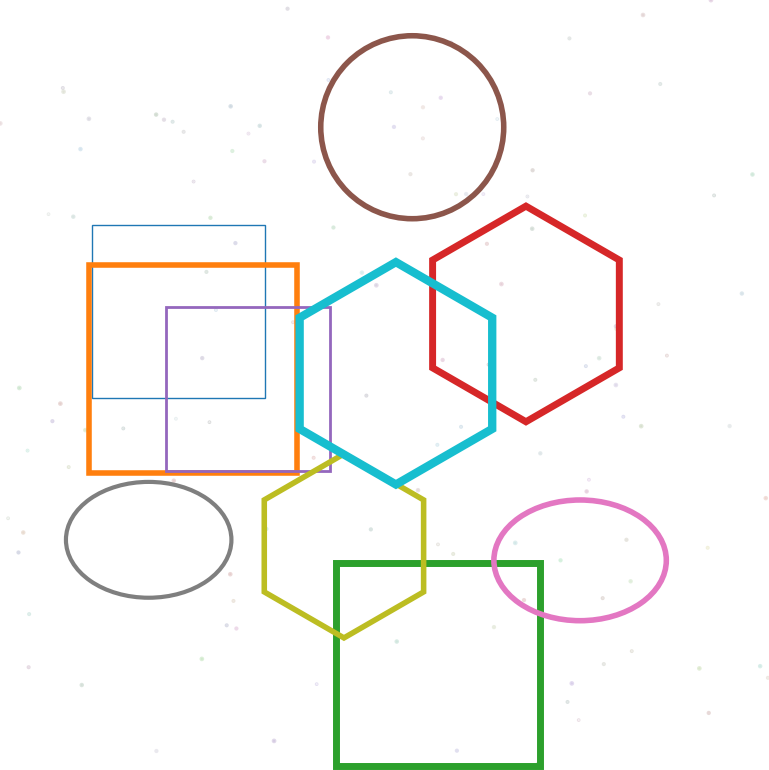[{"shape": "square", "thickness": 0.5, "radius": 0.56, "center": [0.232, 0.595]}, {"shape": "square", "thickness": 2, "radius": 0.68, "center": [0.251, 0.521]}, {"shape": "square", "thickness": 2.5, "radius": 0.66, "center": [0.569, 0.137]}, {"shape": "hexagon", "thickness": 2.5, "radius": 0.7, "center": [0.683, 0.592]}, {"shape": "square", "thickness": 1, "radius": 0.53, "center": [0.322, 0.495]}, {"shape": "circle", "thickness": 2, "radius": 0.59, "center": [0.535, 0.835]}, {"shape": "oval", "thickness": 2, "radius": 0.56, "center": [0.753, 0.272]}, {"shape": "oval", "thickness": 1.5, "radius": 0.54, "center": [0.193, 0.299]}, {"shape": "hexagon", "thickness": 2, "radius": 0.6, "center": [0.447, 0.291]}, {"shape": "hexagon", "thickness": 3, "radius": 0.72, "center": [0.514, 0.515]}]